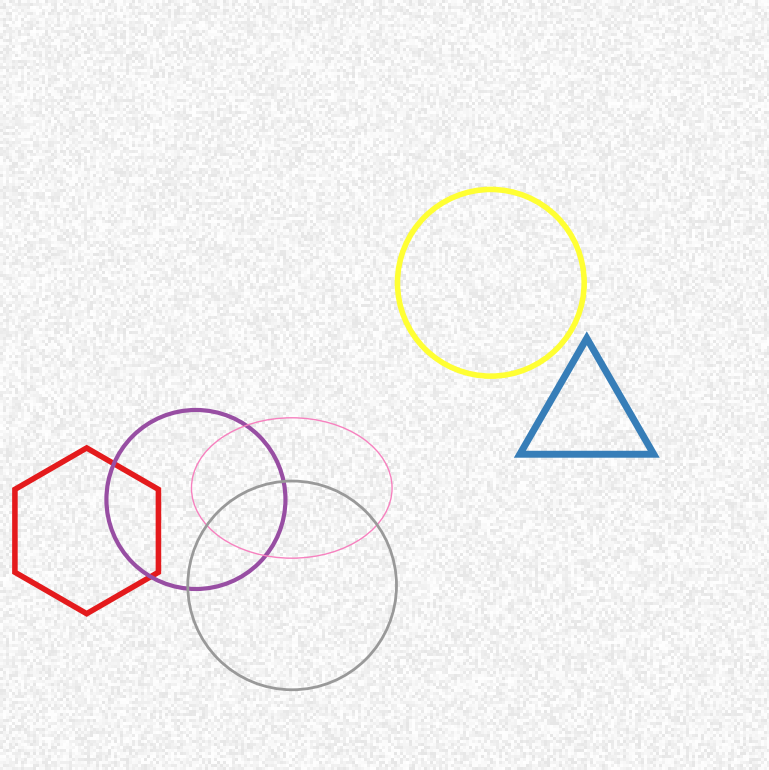[{"shape": "hexagon", "thickness": 2, "radius": 0.54, "center": [0.113, 0.311]}, {"shape": "triangle", "thickness": 2.5, "radius": 0.5, "center": [0.762, 0.46]}, {"shape": "circle", "thickness": 1.5, "radius": 0.58, "center": [0.254, 0.351]}, {"shape": "circle", "thickness": 2, "radius": 0.61, "center": [0.637, 0.633]}, {"shape": "oval", "thickness": 0.5, "radius": 0.65, "center": [0.379, 0.366]}, {"shape": "circle", "thickness": 1, "radius": 0.68, "center": [0.379, 0.24]}]